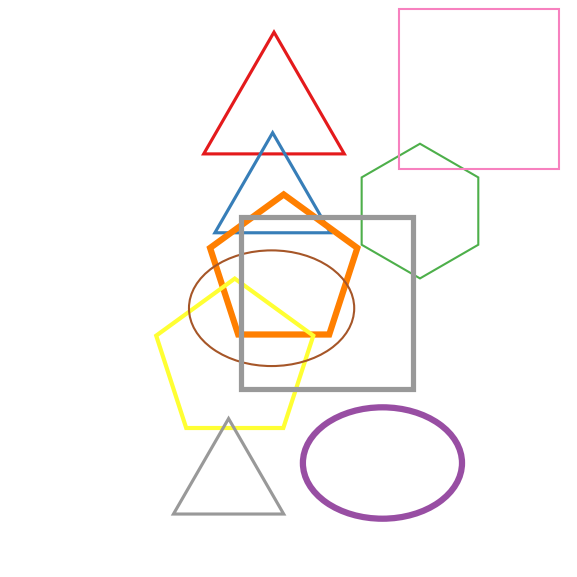[{"shape": "triangle", "thickness": 1.5, "radius": 0.7, "center": [0.474, 0.803]}, {"shape": "triangle", "thickness": 1.5, "radius": 0.58, "center": [0.472, 0.654]}, {"shape": "hexagon", "thickness": 1, "radius": 0.58, "center": [0.727, 0.634]}, {"shape": "oval", "thickness": 3, "radius": 0.69, "center": [0.662, 0.197]}, {"shape": "pentagon", "thickness": 3, "radius": 0.67, "center": [0.491, 0.528]}, {"shape": "pentagon", "thickness": 2, "radius": 0.72, "center": [0.407, 0.374]}, {"shape": "oval", "thickness": 1, "radius": 0.72, "center": [0.47, 0.465]}, {"shape": "square", "thickness": 1, "radius": 0.69, "center": [0.829, 0.845]}, {"shape": "square", "thickness": 2.5, "radius": 0.74, "center": [0.566, 0.475]}, {"shape": "triangle", "thickness": 1.5, "radius": 0.55, "center": [0.396, 0.164]}]